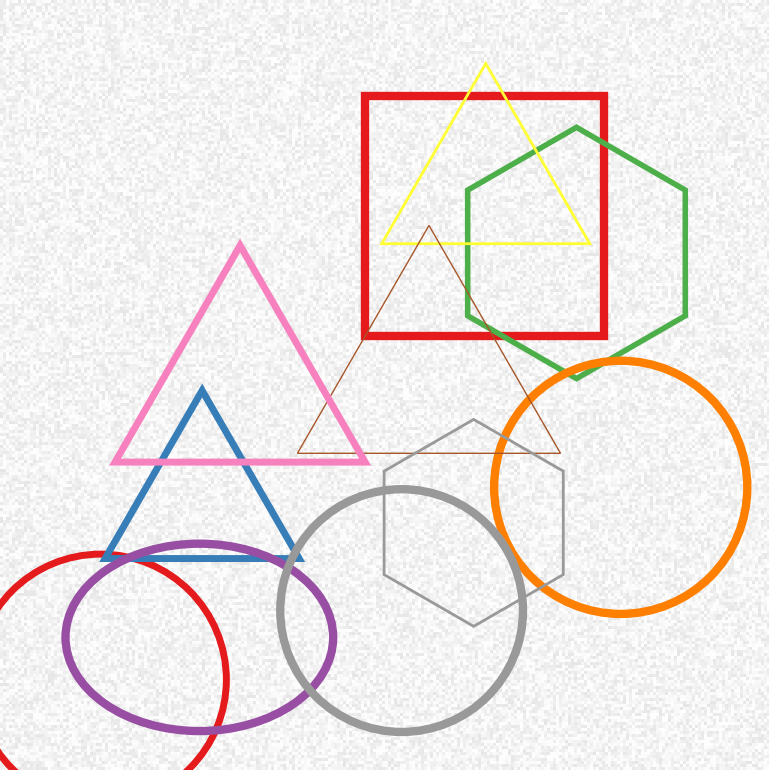[{"shape": "square", "thickness": 3, "radius": 0.78, "center": [0.629, 0.72]}, {"shape": "circle", "thickness": 2.5, "radius": 0.82, "center": [0.131, 0.117]}, {"shape": "triangle", "thickness": 2.5, "radius": 0.73, "center": [0.263, 0.347]}, {"shape": "hexagon", "thickness": 2, "radius": 0.82, "center": [0.749, 0.671]}, {"shape": "oval", "thickness": 3, "radius": 0.87, "center": [0.259, 0.172]}, {"shape": "circle", "thickness": 3, "radius": 0.82, "center": [0.806, 0.367]}, {"shape": "triangle", "thickness": 1, "radius": 0.78, "center": [0.631, 0.761]}, {"shape": "triangle", "thickness": 0.5, "radius": 0.99, "center": [0.557, 0.51]}, {"shape": "triangle", "thickness": 2.5, "radius": 0.94, "center": [0.312, 0.494]}, {"shape": "circle", "thickness": 3, "radius": 0.79, "center": [0.522, 0.207]}, {"shape": "hexagon", "thickness": 1, "radius": 0.67, "center": [0.615, 0.321]}]